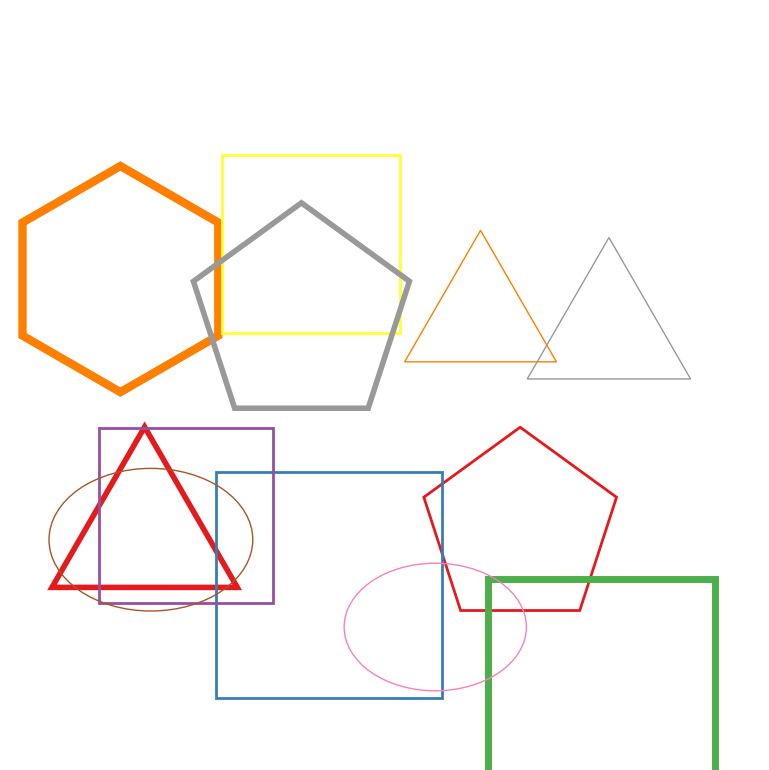[{"shape": "pentagon", "thickness": 1, "radius": 0.66, "center": [0.676, 0.314]}, {"shape": "triangle", "thickness": 2, "radius": 0.69, "center": [0.188, 0.307]}, {"shape": "square", "thickness": 1, "radius": 0.73, "center": [0.427, 0.24]}, {"shape": "square", "thickness": 2.5, "radius": 0.73, "center": [0.781, 0.101]}, {"shape": "square", "thickness": 1, "radius": 0.57, "center": [0.241, 0.33]}, {"shape": "triangle", "thickness": 0.5, "radius": 0.57, "center": [0.624, 0.587]}, {"shape": "hexagon", "thickness": 3, "radius": 0.73, "center": [0.156, 0.638]}, {"shape": "square", "thickness": 1, "radius": 0.58, "center": [0.404, 0.683]}, {"shape": "oval", "thickness": 0.5, "radius": 0.66, "center": [0.196, 0.299]}, {"shape": "oval", "thickness": 0.5, "radius": 0.59, "center": [0.565, 0.186]}, {"shape": "pentagon", "thickness": 2, "radius": 0.74, "center": [0.391, 0.589]}, {"shape": "triangle", "thickness": 0.5, "radius": 0.61, "center": [0.791, 0.569]}]